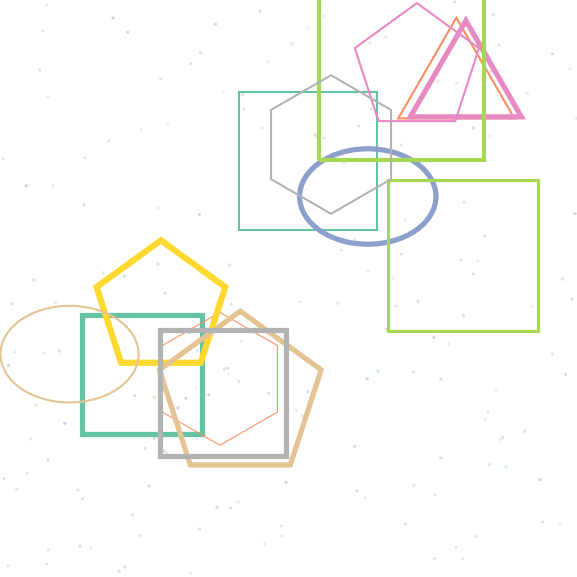[{"shape": "square", "thickness": 2.5, "radius": 0.52, "center": [0.245, 0.351]}, {"shape": "square", "thickness": 1, "radius": 0.6, "center": [0.534, 0.721]}, {"shape": "triangle", "thickness": 1, "radius": 0.58, "center": [0.79, 0.852]}, {"shape": "hexagon", "thickness": 0.5, "radius": 0.58, "center": [0.381, 0.343]}, {"shape": "oval", "thickness": 2.5, "radius": 0.59, "center": [0.637, 0.659]}, {"shape": "pentagon", "thickness": 1, "radius": 0.56, "center": [0.722, 0.881]}, {"shape": "triangle", "thickness": 2.5, "radius": 0.56, "center": [0.807, 0.852]}, {"shape": "square", "thickness": 2, "radius": 0.72, "center": [0.695, 0.865]}, {"shape": "square", "thickness": 1.5, "radius": 0.65, "center": [0.802, 0.557]}, {"shape": "pentagon", "thickness": 3, "radius": 0.59, "center": [0.279, 0.466]}, {"shape": "oval", "thickness": 1, "radius": 0.6, "center": [0.12, 0.386]}, {"shape": "pentagon", "thickness": 2.5, "radius": 0.74, "center": [0.416, 0.313]}, {"shape": "square", "thickness": 2.5, "radius": 0.55, "center": [0.387, 0.319]}, {"shape": "hexagon", "thickness": 1, "radius": 0.6, "center": [0.573, 0.749]}]